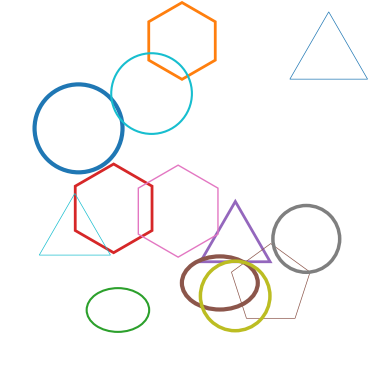[{"shape": "triangle", "thickness": 0.5, "radius": 0.58, "center": [0.854, 0.853]}, {"shape": "circle", "thickness": 3, "radius": 0.57, "center": [0.204, 0.667]}, {"shape": "hexagon", "thickness": 2, "radius": 0.5, "center": [0.473, 0.894]}, {"shape": "oval", "thickness": 1.5, "radius": 0.41, "center": [0.306, 0.195]}, {"shape": "hexagon", "thickness": 2, "radius": 0.58, "center": [0.295, 0.459]}, {"shape": "triangle", "thickness": 2, "radius": 0.52, "center": [0.611, 0.372]}, {"shape": "oval", "thickness": 3, "radius": 0.49, "center": [0.571, 0.265]}, {"shape": "pentagon", "thickness": 0.5, "radius": 0.54, "center": [0.703, 0.26]}, {"shape": "hexagon", "thickness": 1, "radius": 0.6, "center": [0.463, 0.452]}, {"shape": "circle", "thickness": 2.5, "radius": 0.43, "center": [0.796, 0.379]}, {"shape": "circle", "thickness": 2.5, "radius": 0.45, "center": [0.611, 0.231]}, {"shape": "circle", "thickness": 1.5, "radius": 0.52, "center": [0.394, 0.757]}, {"shape": "triangle", "thickness": 0.5, "radius": 0.53, "center": [0.194, 0.391]}]